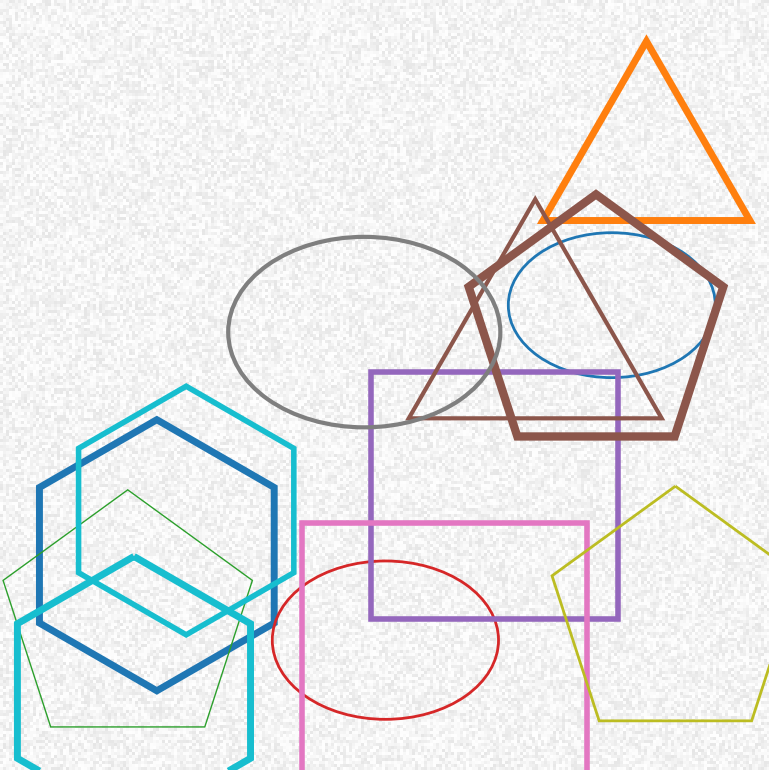[{"shape": "hexagon", "thickness": 2.5, "radius": 0.88, "center": [0.204, 0.279]}, {"shape": "oval", "thickness": 1, "radius": 0.67, "center": [0.795, 0.604]}, {"shape": "triangle", "thickness": 2.5, "radius": 0.78, "center": [0.84, 0.791]}, {"shape": "pentagon", "thickness": 0.5, "radius": 0.85, "center": [0.166, 0.194]}, {"shape": "oval", "thickness": 1, "radius": 0.73, "center": [0.501, 0.169]}, {"shape": "square", "thickness": 2, "radius": 0.8, "center": [0.642, 0.356]}, {"shape": "pentagon", "thickness": 3, "radius": 0.87, "center": [0.774, 0.574]}, {"shape": "triangle", "thickness": 1.5, "radius": 0.95, "center": [0.695, 0.552]}, {"shape": "square", "thickness": 2, "radius": 0.93, "center": [0.578, 0.135]}, {"shape": "oval", "thickness": 1.5, "radius": 0.88, "center": [0.473, 0.569]}, {"shape": "pentagon", "thickness": 1, "radius": 0.84, "center": [0.877, 0.2]}, {"shape": "hexagon", "thickness": 2, "radius": 0.81, "center": [0.242, 0.337]}, {"shape": "hexagon", "thickness": 2.5, "radius": 0.87, "center": [0.174, 0.103]}]